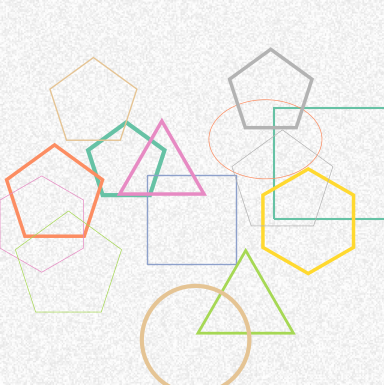[{"shape": "square", "thickness": 1.5, "radius": 0.72, "center": [0.857, 0.575]}, {"shape": "pentagon", "thickness": 3, "radius": 0.52, "center": [0.328, 0.578]}, {"shape": "pentagon", "thickness": 2.5, "radius": 0.66, "center": [0.142, 0.492]}, {"shape": "oval", "thickness": 0.5, "radius": 0.73, "center": [0.689, 0.638]}, {"shape": "square", "thickness": 1, "radius": 0.58, "center": [0.498, 0.43]}, {"shape": "triangle", "thickness": 2.5, "radius": 0.63, "center": [0.42, 0.559]}, {"shape": "hexagon", "thickness": 0.5, "radius": 0.63, "center": [0.108, 0.418]}, {"shape": "pentagon", "thickness": 0.5, "radius": 0.73, "center": [0.178, 0.307]}, {"shape": "triangle", "thickness": 2, "radius": 0.72, "center": [0.638, 0.206]}, {"shape": "hexagon", "thickness": 2.5, "radius": 0.68, "center": [0.801, 0.425]}, {"shape": "circle", "thickness": 3, "radius": 0.7, "center": [0.508, 0.118]}, {"shape": "pentagon", "thickness": 1, "radius": 0.59, "center": [0.243, 0.732]}, {"shape": "pentagon", "thickness": 2.5, "radius": 0.56, "center": [0.703, 0.759]}, {"shape": "pentagon", "thickness": 0.5, "radius": 0.69, "center": [0.734, 0.525]}]